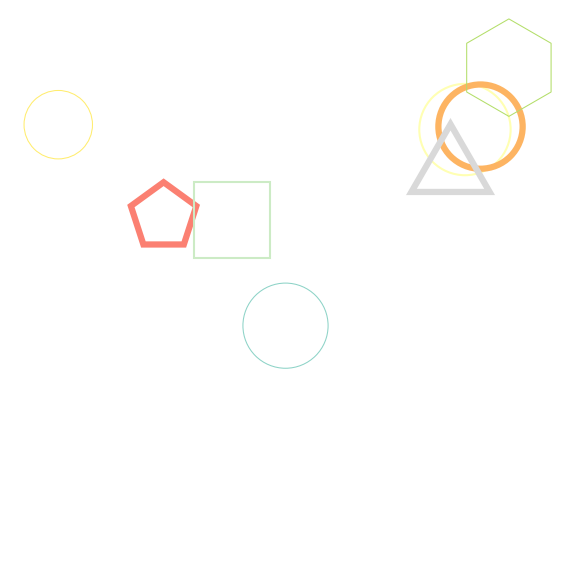[{"shape": "circle", "thickness": 0.5, "radius": 0.37, "center": [0.494, 0.435]}, {"shape": "circle", "thickness": 1, "radius": 0.4, "center": [0.805, 0.775]}, {"shape": "pentagon", "thickness": 3, "radius": 0.3, "center": [0.283, 0.624]}, {"shape": "circle", "thickness": 3, "radius": 0.36, "center": [0.832, 0.78]}, {"shape": "hexagon", "thickness": 0.5, "radius": 0.42, "center": [0.881, 0.882]}, {"shape": "triangle", "thickness": 3, "radius": 0.39, "center": [0.78, 0.706]}, {"shape": "square", "thickness": 1, "radius": 0.33, "center": [0.402, 0.618]}, {"shape": "circle", "thickness": 0.5, "radius": 0.3, "center": [0.101, 0.783]}]